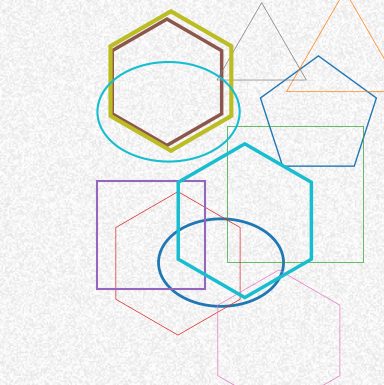[{"shape": "oval", "thickness": 2, "radius": 0.81, "center": [0.574, 0.318]}, {"shape": "pentagon", "thickness": 1, "radius": 0.79, "center": [0.827, 0.697]}, {"shape": "triangle", "thickness": 0.5, "radius": 0.88, "center": [0.896, 0.849]}, {"shape": "square", "thickness": 0.5, "radius": 0.89, "center": [0.766, 0.496]}, {"shape": "hexagon", "thickness": 0.5, "radius": 0.93, "center": [0.462, 0.316]}, {"shape": "square", "thickness": 1.5, "radius": 0.7, "center": [0.392, 0.391]}, {"shape": "hexagon", "thickness": 2.5, "radius": 0.82, "center": [0.434, 0.786]}, {"shape": "hexagon", "thickness": 0.5, "radius": 0.92, "center": [0.724, 0.116]}, {"shape": "triangle", "thickness": 0.5, "radius": 0.67, "center": [0.68, 0.859]}, {"shape": "hexagon", "thickness": 3, "radius": 0.91, "center": [0.444, 0.79]}, {"shape": "oval", "thickness": 1.5, "radius": 0.92, "center": [0.438, 0.71]}, {"shape": "hexagon", "thickness": 2.5, "radius": 1.0, "center": [0.636, 0.427]}]